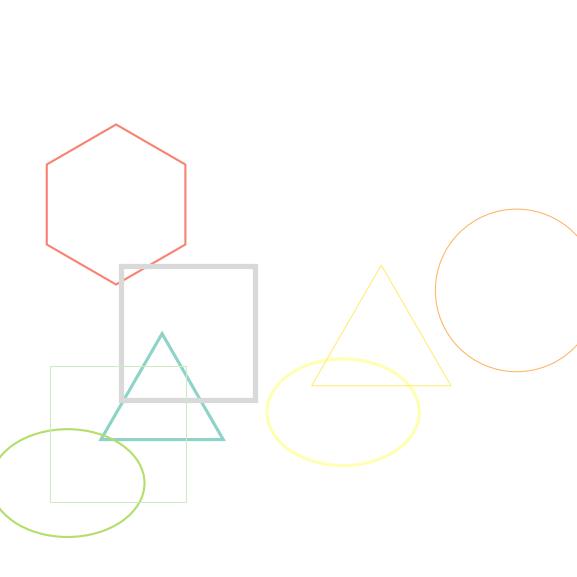[{"shape": "triangle", "thickness": 1.5, "radius": 0.61, "center": [0.281, 0.299]}, {"shape": "oval", "thickness": 1.5, "radius": 0.66, "center": [0.594, 0.285]}, {"shape": "hexagon", "thickness": 1, "radius": 0.69, "center": [0.201, 0.645]}, {"shape": "circle", "thickness": 0.5, "radius": 0.7, "center": [0.895, 0.496]}, {"shape": "oval", "thickness": 1, "radius": 0.67, "center": [0.117, 0.163]}, {"shape": "square", "thickness": 2.5, "radius": 0.58, "center": [0.326, 0.423]}, {"shape": "square", "thickness": 0.5, "radius": 0.59, "center": [0.204, 0.248]}, {"shape": "triangle", "thickness": 0.5, "radius": 0.7, "center": [0.66, 0.401]}]